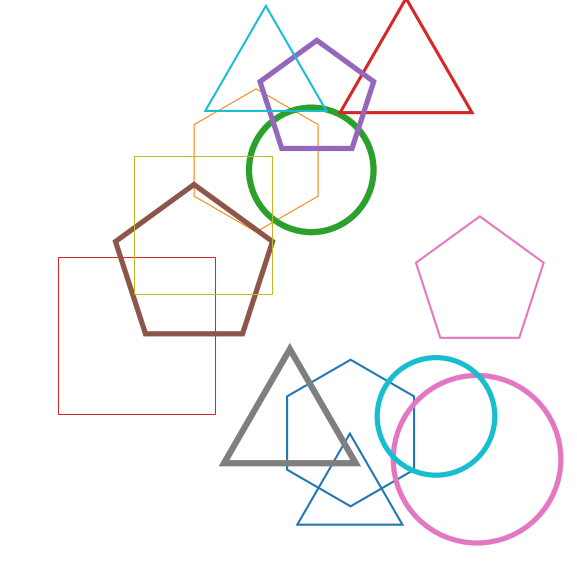[{"shape": "hexagon", "thickness": 1, "radius": 0.63, "center": [0.607, 0.249]}, {"shape": "triangle", "thickness": 1, "radius": 0.53, "center": [0.606, 0.143]}, {"shape": "hexagon", "thickness": 0.5, "radius": 0.62, "center": [0.443, 0.721]}, {"shape": "circle", "thickness": 3, "radius": 0.54, "center": [0.539, 0.705]}, {"shape": "triangle", "thickness": 1.5, "radius": 0.66, "center": [0.703, 0.87]}, {"shape": "square", "thickness": 0.5, "radius": 0.68, "center": [0.236, 0.419]}, {"shape": "pentagon", "thickness": 2.5, "radius": 0.52, "center": [0.549, 0.826]}, {"shape": "pentagon", "thickness": 2.5, "radius": 0.71, "center": [0.336, 0.537]}, {"shape": "circle", "thickness": 2.5, "radius": 0.73, "center": [0.826, 0.204]}, {"shape": "pentagon", "thickness": 1, "radius": 0.58, "center": [0.831, 0.508]}, {"shape": "triangle", "thickness": 3, "radius": 0.66, "center": [0.502, 0.263]}, {"shape": "square", "thickness": 0.5, "radius": 0.6, "center": [0.351, 0.61]}, {"shape": "circle", "thickness": 2.5, "radius": 0.51, "center": [0.755, 0.278]}, {"shape": "triangle", "thickness": 1, "radius": 0.61, "center": [0.46, 0.868]}]